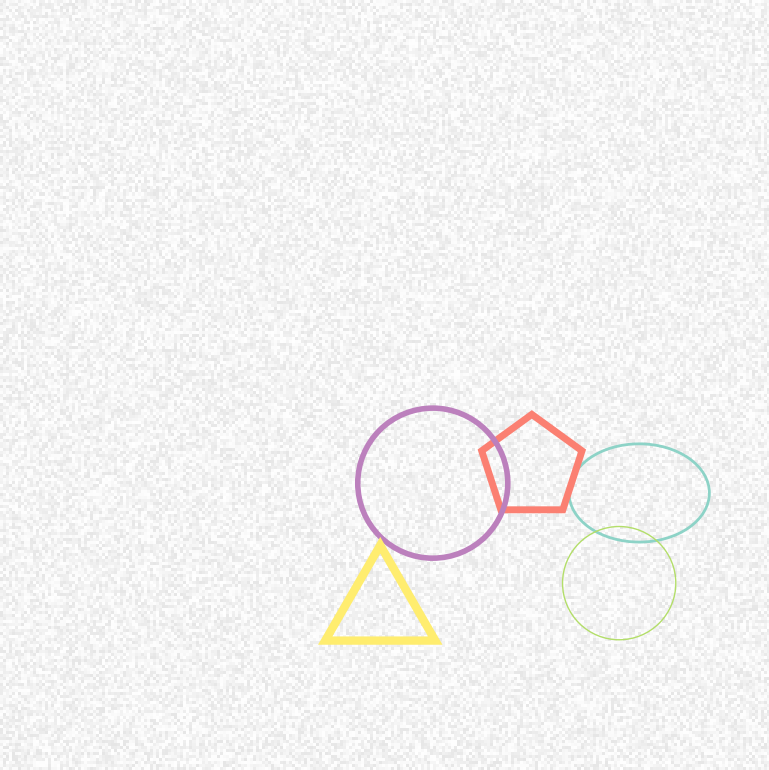[{"shape": "oval", "thickness": 1, "radius": 0.46, "center": [0.83, 0.36]}, {"shape": "pentagon", "thickness": 2.5, "radius": 0.34, "center": [0.691, 0.393]}, {"shape": "circle", "thickness": 0.5, "radius": 0.37, "center": [0.804, 0.243]}, {"shape": "circle", "thickness": 2, "radius": 0.49, "center": [0.562, 0.373]}, {"shape": "triangle", "thickness": 3, "radius": 0.41, "center": [0.494, 0.209]}]